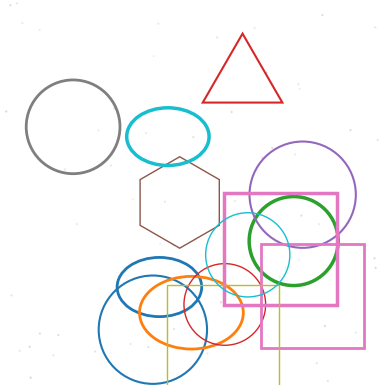[{"shape": "oval", "thickness": 2, "radius": 0.55, "center": [0.414, 0.254]}, {"shape": "circle", "thickness": 1.5, "radius": 0.7, "center": [0.397, 0.144]}, {"shape": "oval", "thickness": 2, "radius": 0.67, "center": [0.497, 0.188]}, {"shape": "circle", "thickness": 2.5, "radius": 0.58, "center": [0.763, 0.374]}, {"shape": "circle", "thickness": 1, "radius": 0.53, "center": [0.584, 0.209]}, {"shape": "triangle", "thickness": 1.5, "radius": 0.6, "center": [0.63, 0.793]}, {"shape": "circle", "thickness": 1.5, "radius": 0.69, "center": [0.786, 0.494]}, {"shape": "hexagon", "thickness": 1, "radius": 0.59, "center": [0.467, 0.474]}, {"shape": "square", "thickness": 2, "radius": 0.67, "center": [0.812, 0.231]}, {"shape": "square", "thickness": 2.5, "radius": 0.73, "center": [0.73, 0.353]}, {"shape": "circle", "thickness": 2, "radius": 0.61, "center": [0.19, 0.671]}, {"shape": "square", "thickness": 1, "radius": 0.73, "center": [0.579, 0.114]}, {"shape": "circle", "thickness": 1, "radius": 0.55, "center": [0.644, 0.338]}, {"shape": "oval", "thickness": 2.5, "radius": 0.53, "center": [0.436, 0.645]}]